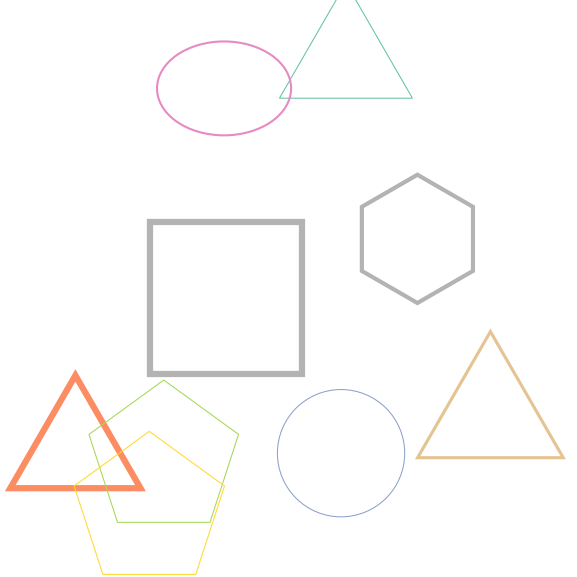[{"shape": "triangle", "thickness": 0.5, "radius": 0.66, "center": [0.599, 0.896]}, {"shape": "triangle", "thickness": 3, "radius": 0.65, "center": [0.131, 0.219]}, {"shape": "circle", "thickness": 0.5, "radius": 0.55, "center": [0.591, 0.214]}, {"shape": "oval", "thickness": 1, "radius": 0.58, "center": [0.388, 0.846]}, {"shape": "pentagon", "thickness": 0.5, "radius": 0.68, "center": [0.284, 0.205]}, {"shape": "pentagon", "thickness": 0.5, "radius": 0.68, "center": [0.259, 0.115]}, {"shape": "triangle", "thickness": 1.5, "radius": 0.73, "center": [0.849, 0.279]}, {"shape": "hexagon", "thickness": 2, "radius": 0.56, "center": [0.723, 0.586]}, {"shape": "square", "thickness": 3, "radius": 0.66, "center": [0.392, 0.483]}]